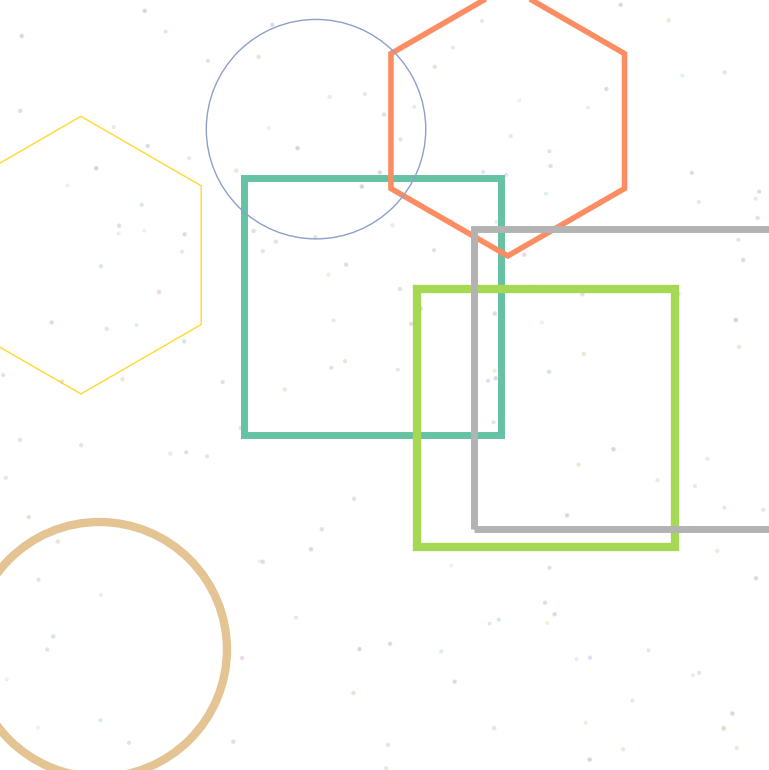[{"shape": "square", "thickness": 2.5, "radius": 0.83, "center": [0.484, 0.602]}, {"shape": "hexagon", "thickness": 2, "radius": 0.88, "center": [0.659, 0.843]}, {"shape": "circle", "thickness": 0.5, "radius": 0.71, "center": [0.41, 0.832]}, {"shape": "square", "thickness": 3, "radius": 0.84, "center": [0.709, 0.457]}, {"shape": "hexagon", "thickness": 0.5, "radius": 0.9, "center": [0.105, 0.669]}, {"shape": "circle", "thickness": 3, "radius": 0.83, "center": [0.129, 0.156]}, {"shape": "square", "thickness": 2.5, "radius": 0.97, "center": [0.81, 0.507]}]